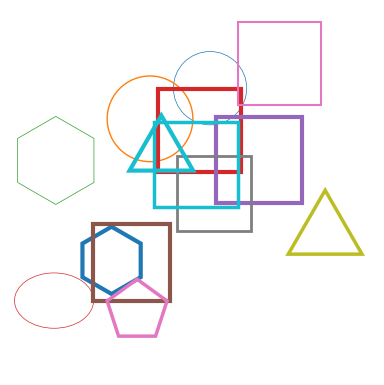[{"shape": "circle", "thickness": 0.5, "radius": 0.48, "center": [0.546, 0.771]}, {"shape": "hexagon", "thickness": 3, "radius": 0.44, "center": [0.29, 0.324]}, {"shape": "circle", "thickness": 1, "radius": 0.56, "center": [0.39, 0.691]}, {"shape": "hexagon", "thickness": 0.5, "radius": 0.57, "center": [0.145, 0.583]}, {"shape": "square", "thickness": 3, "radius": 0.54, "center": [0.519, 0.661]}, {"shape": "oval", "thickness": 0.5, "radius": 0.51, "center": [0.14, 0.219]}, {"shape": "square", "thickness": 3, "radius": 0.56, "center": [0.673, 0.584]}, {"shape": "square", "thickness": 3, "radius": 0.5, "center": [0.342, 0.318]}, {"shape": "square", "thickness": 1.5, "radius": 0.54, "center": [0.727, 0.835]}, {"shape": "pentagon", "thickness": 2.5, "radius": 0.41, "center": [0.356, 0.193]}, {"shape": "square", "thickness": 2, "radius": 0.48, "center": [0.556, 0.497]}, {"shape": "triangle", "thickness": 2.5, "radius": 0.55, "center": [0.845, 0.395]}, {"shape": "triangle", "thickness": 3, "radius": 0.48, "center": [0.419, 0.605]}, {"shape": "square", "thickness": 2.5, "radius": 0.55, "center": [0.509, 0.573]}]